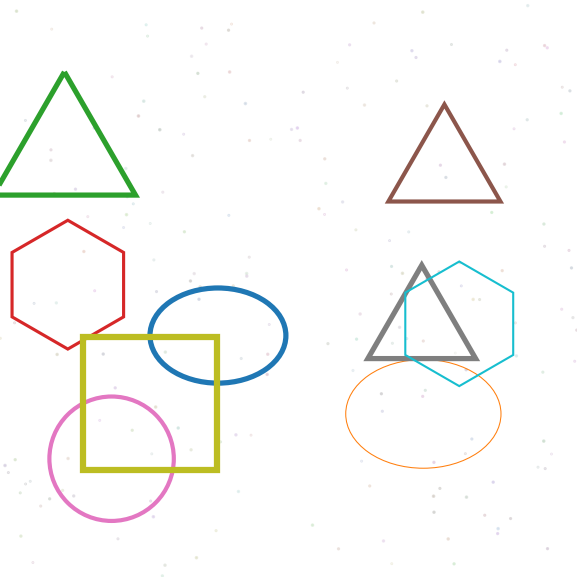[{"shape": "oval", "thickness": 2.5, "radius": 0.59, "center": [0.377, 0.418]}, {"shape": "oval", "thickness": 0.5, "radius": 0.67, "center": [0.733, 0.282]}, {"shape": "triangle", "thickness": 2.5, "radius": 0.71, "center": [0.112, 0.732]}, {"shape": "hexagon", "thickness": 1.5, "radius": 0.56, "center": [0.117, 0.506]}, {"shape": "triangle", "thickness": 2, "radius": 0.56, "center": [0.77, 0.706]}, {"shape": "circle", "thickness": 2, "radius": 0.54, "center": [0.193, 0.205]}, {"shape": "triangle", "thickness": 2.5, "radius": 0.54, "center": [0.73, 0.432]}, {"shape": "square", "thickness": 3, "radius": 0.58, "center": [0.26, 0.3]}, {"shape": "hexagon", "thickness": 1, "radius": 0.54, "center": [0.795, 0.438]}]